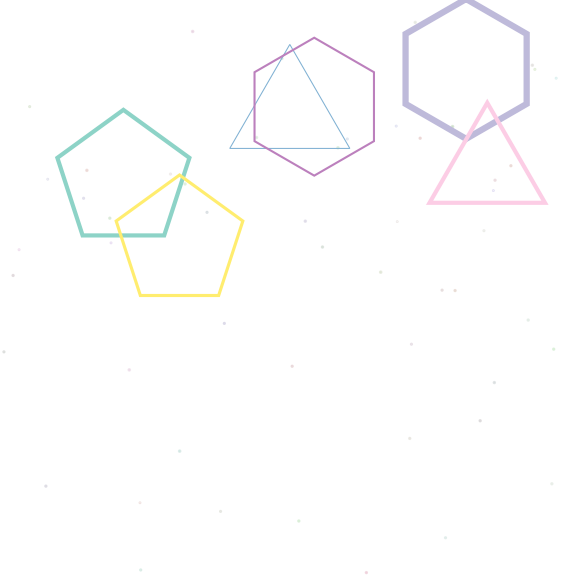[{"shape": "pentagon", "thickness": 2, "radius": 0.6, "center": [0.214, 0.689]}, {"shape": "hexagon", "thickness": 3, "radius": 0.61, "center": [0.807, 0.88]}, {"shape": "triangle", "thickness": 0.5, "radius": 0.6, "center": [0.502, 0.802]}, {"shape": "triangle", "thickness": 2, "radius": 0.58, "center": [0.844, 0.706]}, {"shape": "hexagon", "thickness": 1, "radius": 0.6, "center": [0.544, 0.814]}, {"shape": "pentagon", "thickness": 1.5, "radius": 0.58, "center": [0.311, 0.581]}]